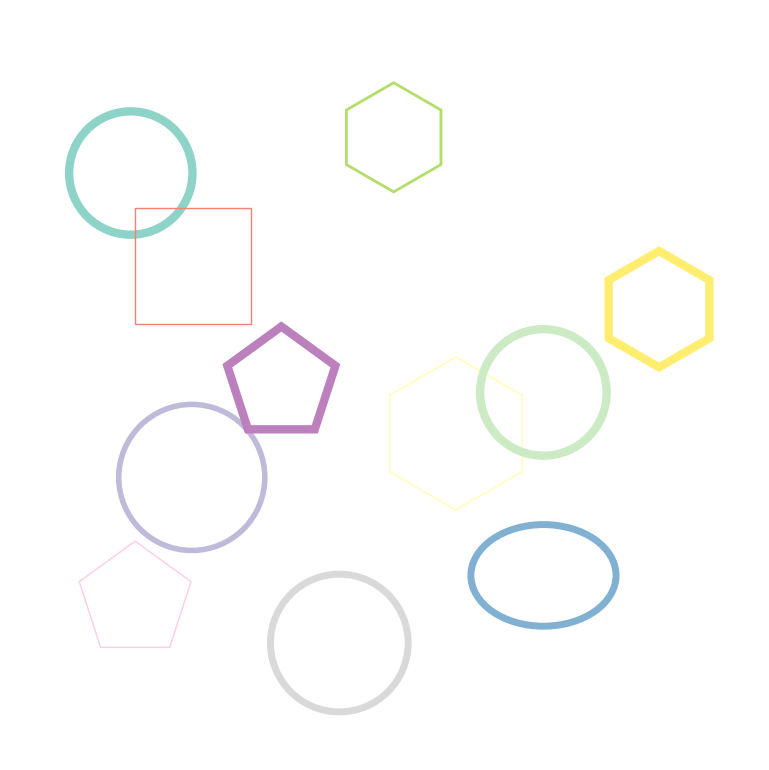[{"shape": "circle", "thickness": 3, "radius": 0.4, "center": [0.17, 0.775]}, {"shape": "hexagon", "thickness": 0.5, "radius": 0.5, "center": [0.592, 0.437]}, {"shape": "circle", "thickness": 2, "radius": 0.47, "center": [0.249, 0.38]}, {"shape": "square", "thickness": 0.5, "radius": 0.38, "center": [0.25, 0.655]}, {"shape": "oval", "thickness": 2.5, "radius": 0.47, "center": [0.706, 0.253]}, {"shape": "hexagon", "thickness": 1, "radius": 0.35, "center": [0.511, 0.822]}, {"shape": "pentagon", "thickness": 0.5, "radius": 0.38, "center": [0.176, 0.221]}, {"shape": "circle", "thickness": 2.5, "radius": 0.45, "center": [0.441, 0.165]}, {"shape": "pentagon", "thickness": 3, "radius": 0.37, "center": [0.365, 0.502]}, {"shape": "circle", "thickness": 3, "radius": 0.41, "center": [0.706, 0.49]}, {"shape": "hexagon", "thickness": 3, "radius": 0.38, "center": [0.856, 0.598]}]